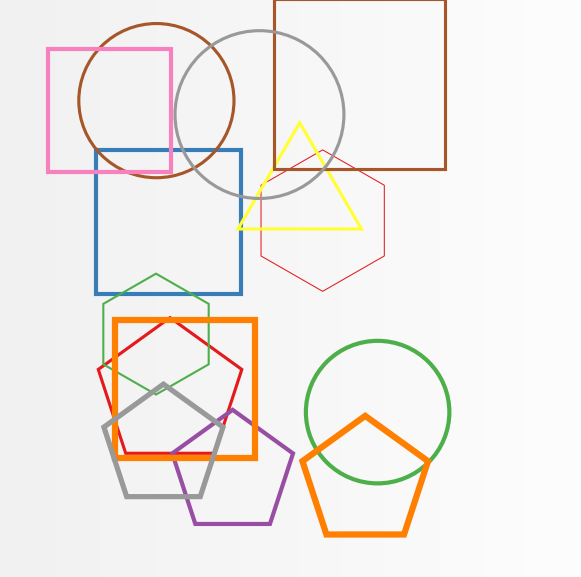[{"shape": "pentagon", "thickness": 1.5, "radius": 0.65, "center": [0.293, 0.319]}, {"shape": "hexagon", "thickness": 0.5, "radius": 0.61, "center": [0.555, 0.617]}, {"shape": "square", "thickness": 2, "radius": 0.63, "center": [0.29, 0.614]}, {"shape": "circle", "thickness": 2, "radius": 0.62, "center": [0.65, 0.286]}, {"shape": "hexagon", "thickness": 1, "radius": 0.52, "center": [0.268, 0.421]}, {"shape": "pentagon", "thickness": 2, "radius": 0.55, "center": [0.4, 0.18]}, {"shape": "pentagon", "thickness": 3, "radius": 0.57, "center": [0.628, 0.165]}, {"shape": "square", "thickness": 3, "radius": 0.6, "center": [0.318, 0.326]}, {"shape": "triangle", "thickness": 1.5, "radius": 0.61, "center": [0.516, 0.664]}, {"shape": "square", "thickness": 1.5, "radius": 0.73, "center": [0.618, 0.853]}, {"shape": "circle", "thickness": 1.5, "radius": 0.67, "center": [0.269, 0.825]}, {"shape": "square", "thickness": 2, "radius": 0.53, "center": [0.189, 0.807]}, {"shape": "pentagon", "thickness": 2.5, "radius": 0.54, "center": [0.281, 0.226]}, {"shape": "circle", "thickness": 1.5, "radius": 0.73, "center": [0.446, 0.801]}]